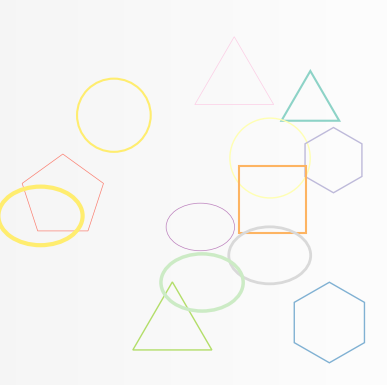[{"shape": "triangle", "thickness": 1.5, "radius": 0.43, "center": [0.801, 0.729]}, {"shape": "circle", "thickness": 1, "radius": 0.52, "center": [0.697, 0.589]}, {"shape": "hexagon", "thickness": 1, "radius": 0.42, "center": [0.861, 0.584]}, {"shape": "pentagon", "thickness": 0.5, "radius": 0.55, "center": [0.162, 0.49]}, {"shape": "hexagon", "thickness": 1, "radius": 0.52, "center": [0.85, 0.162]}, {"shape": "square", "thickness": 1.5, "radius": 0.43, "center": [0.704, 0.482]}, {"shape": "triangle", "thickness": 1, "radius": 0.59, "center": [0.445, 0.15]}, {"shape": "triangle", "thickness": 0.5, "radius": 0.59, "center": [0.604, 0.787]}, {"shape": "oval", "thickness": 2, "radius": 0.53, "center": [0.696, 0.337]}, {"shape": "oval", "thickness": 0.5, "radius": 0.44, "center": [0.517, 0.41]}, {"shape": "oval", "thickness": 2.5, "radius": 0.53, "center": [0.521, 0.266]}, {"shape": "circle", "thickness": 1.5, "radius": 0.48, "center": [0.294, 0.701]}, {"shape": "oval", "thickness": 3, "radius": 0.54, "center": [0.105, 0.439]}]